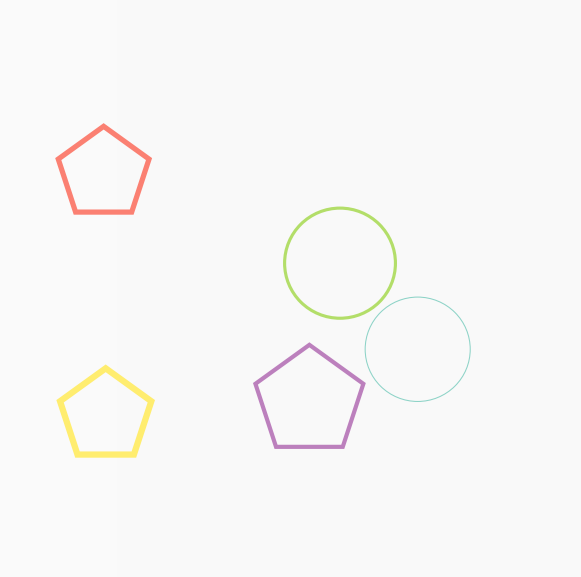[{"shape": "circle", "thickness": 0.5, "radius": 0.45, "center": [0.719, 0.394]}, {"shape": "pentagon", "thickness": 2.5, "radius": 0.41, "center": [0.178, 0.698]}, {"shape": "circle", "thickness": 1.5, "radius": 0.48, "center": [0.585, 0.543]}, {"shape": "pentagon", "thickness": 2, "radius": 0.49, "center": [0.532, 0.304]}, {"shape": "pentagon", "thickness": 3, "radius": 0.41, "center": [0.182, 0.279]}]